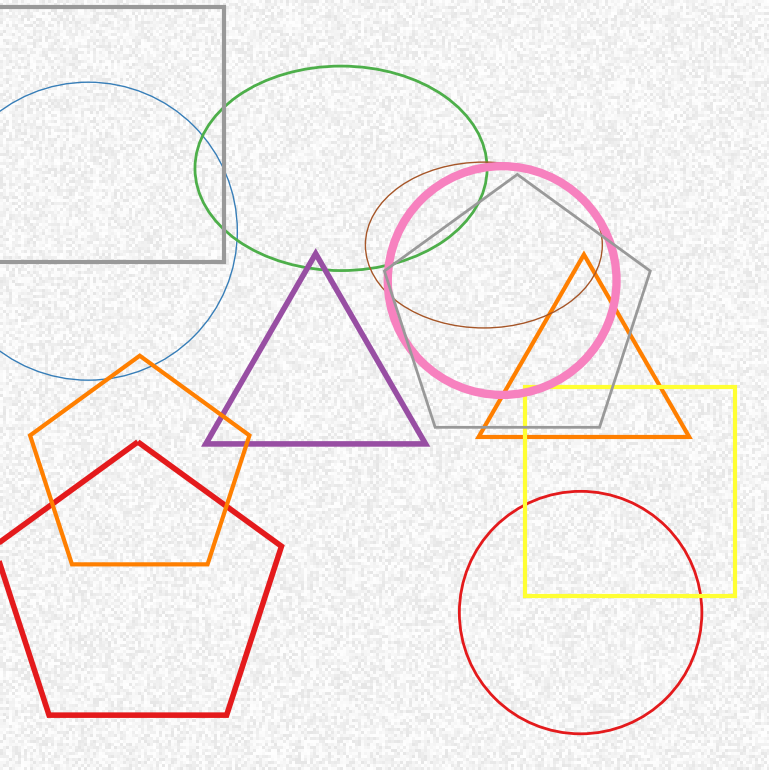[{"shape": "pentagon", "thickness": 2, "radius": 0.98, "center": [0.179, 0.23]}, {"shape": "circle", "thickness": 1, "radius": 0.79, "center": [0.754, 0.204]}, {"shape": "circle", "thickness": 0.5, "radius": 0.97, "center": [0.115, 0.7]}, {"shape": "oval", "thickness": 1, "radius": 0.95, "center": [0.443, 0.781]}, {"shape": "triangle", "thickness": 2, "radius": 0.82, "center": [0.41, 0.506]}, {"shape": "triangle", "thickness": 1.5, "radius": 0.79, "center": [0.758, 0.511]}, {"shape": "pentagon", "thickness": 1.5, "radius": 0.75, "center": [0.182, 0.388]}, {"shape": "square", "thickness": 1.5, "radius": 0.68, "center": [0.818, 0.362]}, {"shape": "oval", "thickness": 0.5, "radius": 0.77, "center": [0.628, 0.682]}, {"shape": "circle", "thickness": 3, "radius": 0.74, "center": [0.652, 0.636]}, {"shape": "square", "thickness": 1.5, "radius": 0.83, "center": [0.125, 0.825]}, {"shape": "pentagon", "thickness": 1, "radius": 0.91, "center": [0.672, 0.592]}]